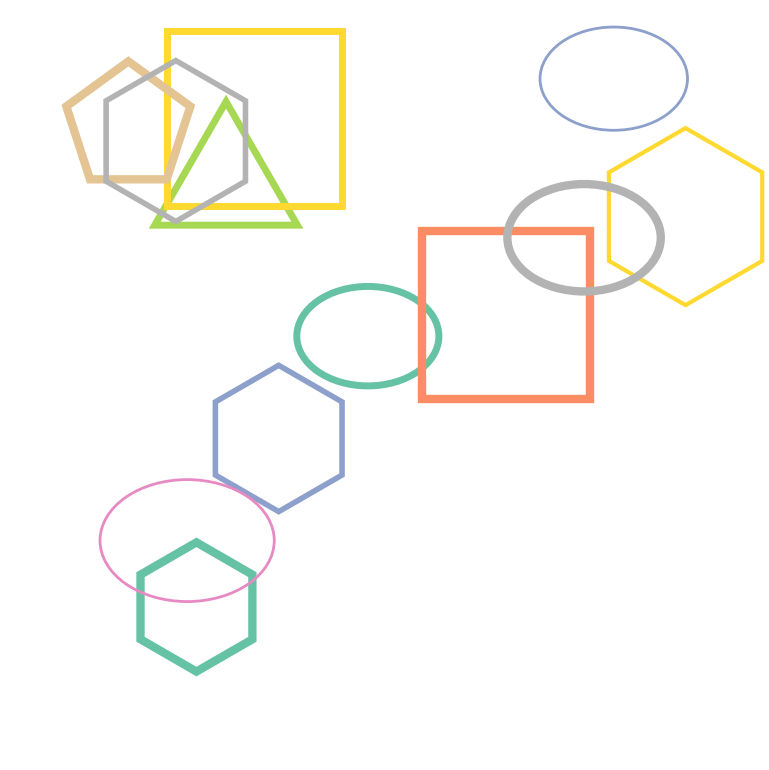[{"shape": "hexagon", "thickness": 3, "radius": 0.42, "center": [0.255, 0.212]}, {"shape": "oval", "thickness": 2.5, "radius": 0.46, "center": [0.478, 0.563]}, {"shape": "square", "thickness": 3, "radius": 0.55, "center": [0.657, 0.591]}, {"shape": "oval", "thickness": 1, "radius": 0.48, "center": [0.797, 0.898]}, {"shape": "hexagon", "thickness": 2, "radius": 0.47, "center": [0.362, 0.431]}, {"shape": "oval", "thickness": 1, "radius": 0.57, "center": [0.243, 0.298]}, {"shape": "triangle", "thickness": 2.5, "radius": 0.53, "center": [0.294, 0.761]}, {"shape": "hexagon", "thickness": 1.5, "radius": 0.57, "center": [0.89, 0.719]}, {"shape": "square", "thickness": 2.5, "radius": 0.57, "center": [0.331, 0.846]}, {"shape": "pentagon", "thickness": 3, "radius": 0.42, "center": [0.167, 0.836]}, {"shape": "oval", "thickness": 3, "radius": 0.5, "center": [0.759, 0.691]}, {"shape": "hexagon", "thickness": 2, "radius": 0.52, "center": [0.228, 0.817]}]